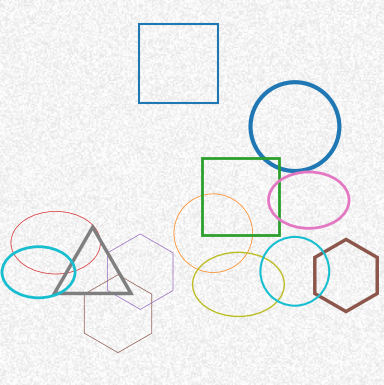[{"shape": "circle", "thickness": 3, "radius": 0.58, "center": [0.766, 0.671]}, {"shape": "square", "thickness": 1.5, "radius": 0.51, "center": [0.463, 0.834]}, {"shape": "circle", "thickness": 0.5, "radius": 0.51, "center": [0.554, 0.394]}, {"shape": "square", "thickness": 2, "radius": 0.5, "center": [0.625, 0.49]}, {"shape": "oval", "thickness": 0.5, "radius": 0.58, "center": [0.145, 0.37]}, {"shape": "hexagon", "thickness": 0.5, "radius": 0.49, "center": [0.364, 0.294]}, {"shape": "hexagon", "thickness": 0.5, "radius": 0.51, "center": [0.307, 0.185]}, {"shape": "hexagon", "thickness": 2.5, "radius": 0.47, "center": [0.899, 0.284]}, {"shape": "oval", "thickness": 2, "radius": 0.52, "center": [0.802, 0.48]}, {"shape": "triangle", "thickness": 2.5, "radius": 0.57, "center": [0.241, 0.295]}, {"shape": "oval", "thickness": 1, "radius": 0.6, "center": [0.619, 0.261]}, {"shape": "circle", "thickness": 1.5, "radius": 0.45, "center": [0.766, 0.295]}, {"shape": "oval", "thickness": 2, "radius": 0.47, "center": [0.1, 0.293]}]